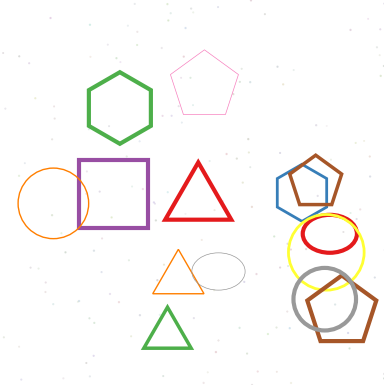[{"shape": "oval", "thickness": 3, "radius": 0.35, "center": [0.857, 0.393]}, {"shape": "triangle", "thickness": 3, "radius": 0.5, "center": [0.515, 0.479]}, {"shape": "hexagon", "thickness": 2, "radius": 0.37, "center": [0.784, 0.499]}, {"shape": "triangle", "thickness": 2.5, "radius": 0.36, "center": [0.435, 0.131]}, {"shape": "hexagon", "thickness": 3, "radius": 0.46, "center": [0.311, 0.719]}, {"shape": "square", "thickness": 3, "radius": 0.45, "center": [0.295, 0.496]}, {"shape": "triangle", "thickness": 1, "radius": 0.38, "center": [0.463, 0.275]}, {"shape": "circle", "thickness": 1, "radius": 0.46, "center": [0.139, 0.472]}, {"shape": "circle", "thickness": 2, "radius": 0.49, "center": [0.848, 0.345]}, {"shape": "pentagon", "thickness": 3, "radius": 0.47, "center": [0.888, 0.19]}, {"shape": "pentagon", "thickness": 2.5, "radius": 0.35, "center": [0.82, 0.526]}, {"shape": "pentagon", "thickness": 0.5, "radius": 0.46, "center": [0.531, 0.778]}, {"shape": "oval", "thickness": 0.5, "radius": 0.35, "center": [0.567, 0.295]}, {"shape": "circle", "thickness": 3, "radius": 0.41, "center": [0.844, 0.223]}]